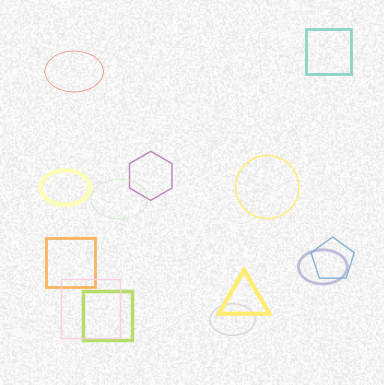[{"shape": "square", "thickness": 2, "radius": 0.29, "center": [0.853, 0.867]}, {"shape": "oval", "thickness": 3, "radius": 0.32, "center": [0.17, 0.513]}, {"shape": "oval", "thickness": 2, "radius": 0.32, "center": [0.838, 0.307]}, {"shape": "oval", "thickness": 0.5, "radius": 0.38, "center": [0.193, 0.814]}, {"shape": "pentagon", "thickness": 1, "radius": 0.3, "center": [0.864, 0.325]}, {"shape": "square", "thickness": 2, "radius": 0.32, "center": [0.183, 0.319]}, {"shape": "square", "thickness": 2.5, "radius": 0.32, "center": [0.279, 0.18]}, {"shape": "square", "thickness": 1, "radius": 0.39, "center": [0.236, 0.199]}, {"shape": "oval", "thickness": 1, "radius": 0.29, "center": [0.604, 0.17]}, {"shape": "hexagon", "thickness": 1, "radius": 0.32, "center": [0.392, 0.543]}, {"shape": "oval", "thickness": 0.5, "radius": 0.37, "center": [0.31, 0.483]}, {"shape": "triangle", "thickness": 3, "radius": 0.38, "center": [0.634, 0.223]}, {"shape": "circle", "thickness": 1, "radius": 0.41, "center": [0.694, 0.514]}]